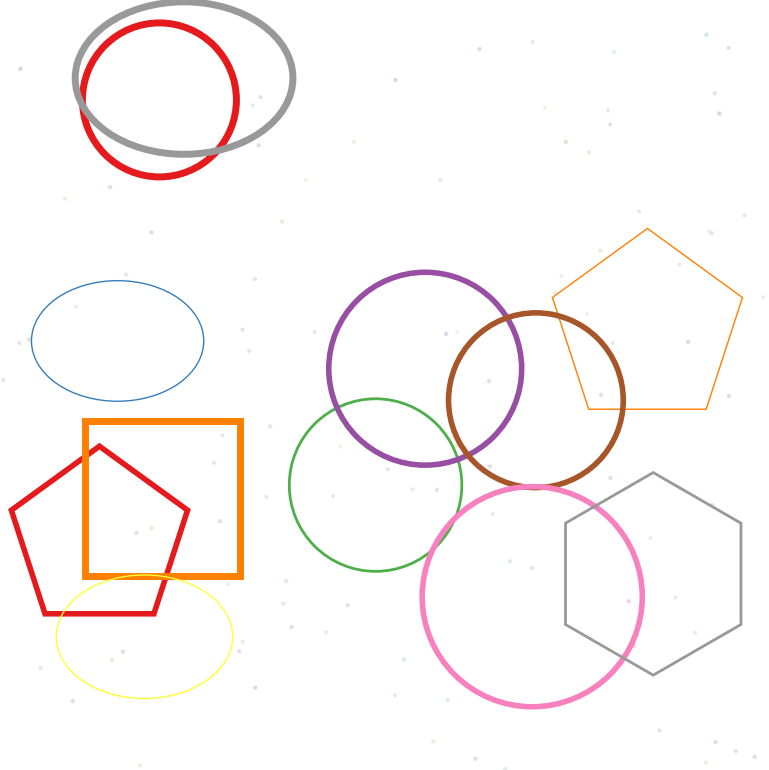[{"shape": "circle", "thickness": 2.5, "radius": 0.5, "center": [0.207, 0.87]}, {"shape": "pentagon", "thickness": 2, "radius": 0.6, "center": [0.129, 0.3]}, {"shape": "oval", "thickness": 0.5, "radius": 0.56, "center": [0.153, 0.557]}, {"shape": "circle", "thickness": 1, "radius": 0.56, "center": [0.488, 0.37]}, {"shape": "circle", "thickness": 2, "radius": 0.63, "center": [0.552, 0.521]}, {"shape": "square", "thickness": 2.5, "radius": 0.5, "center": [0.211, 0.352]}, {"shape": "pentagon", "thickness": 0.5, "radius": 0.65, "center": [0.841, 0.574]}, {"shape": "oval", "thickness": 0.5, "radius": 0.57, "center": [0.188, 0.173]}, {"shape": "circle", "thickness": 2, "radius": 0.57, "center": [0.696, 0.48]}, {"shape": "circle", "thickness": 2, "radius": 0.71, "center": [0.691, 0.225]}, {"shape": "hexagon", "thickness": 1, "radius": 0.66, "center": [0.848, 0.255]}, {"shape": "oval", "thickness": 2.5, "radius": 0.71, "center": [0.239, 0.899]}]